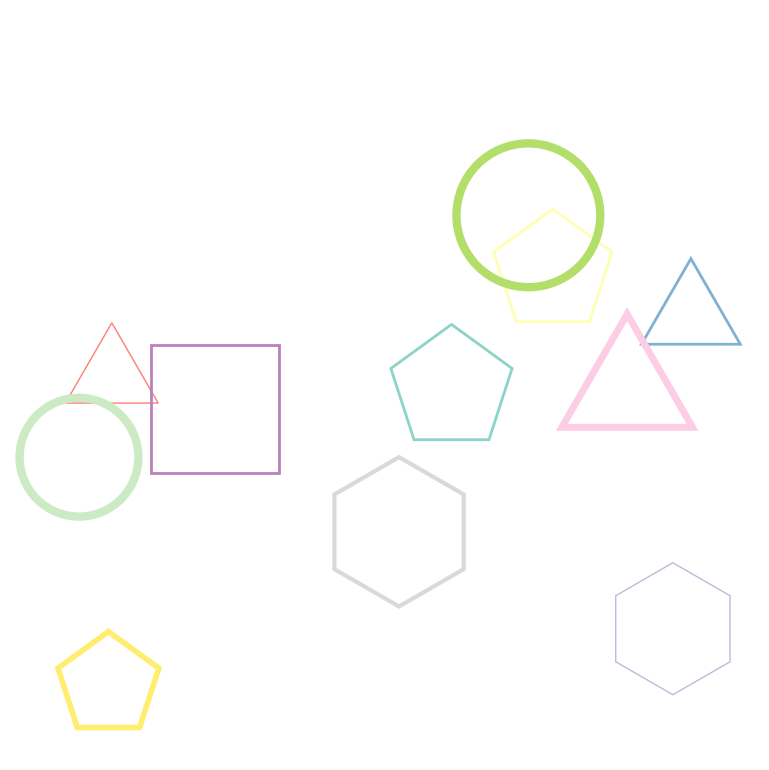[{"shape": "pentagon", "thickness": 1, "radius": 0.41, "center": [0.586, 0.496]}, {"shape": "pentagon", "thickness": 1, "radius": 0.4, "center": [0.718, 0.648]}, {"shape": "hexagon", "thickness": 0.5, "radius": 0.43, "center": [0.874, 0.183]}, {"shape": "triangle", "thickness": 0.5, "radius": 0.35, "center": [0.145, 0.511]}, {"shape": "triangle", "thickness": 1, "radius": 0.37, "center": [0.897, 0.59]}, {"shape": "circle", "thickness": 3, "radius": 0.47, "center": [0.686, 0.72]}, {"shape": "triangle", "thickness": 2.5, "radius": 0.49, "center": [0.814, 0.494]}, {"shape": "hexagon", "thickness": 1.5, "radius": 0.48, "center": [0.518, 0.309]}, {"shape": "square", "thickness": 1, "radius": 0.42, "center": [0.279, 0.469]}, {"shape": "circle", "thickness": 3, "radius": 0.39, "center": [0.103, 0.406]}, {"shape": "pentagon", "thickness": 2, "radius": 0.34, "center": [0.141, 0.111]}]